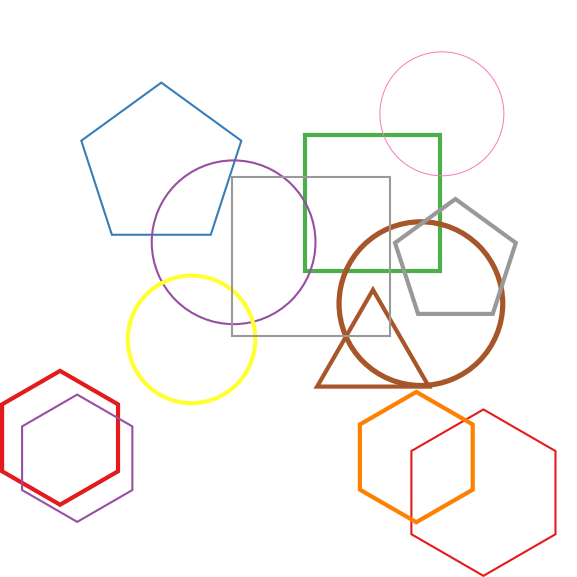[{"shape": "hexagon", "thickness": 2, "radius": 0.58, "center": [0.104, 0.241]}, {"shape": "hexagon", "thickness": 1, "radius": 0.72, "center": [0.837, 0.146]}, {"shape": "pentagon", "thickness": 1, "radius": 0.73, "center": [0.279, 0.71]}, {"shape": "square", "thickness": 2, "radius": 0.59, "center": [0.645, 0.648]}, {"shape": "hexagon", "thickness": 1, "radius": 0.55, "center": [0.134, 0.206]}, {"shape": "circle", "thickness": 1, "radius": 0.71, "center": [0.405, 0.58]}, {"shape": "hexagon", "thickness": 2, "radius": 0.56, "center": [0.721, 0.208]}, {"shape": "circle", "thickness": 2, "radius": 0.55, "center": [0.332, 0.411]}, {"shape": "circle", "thickness": 2.5, "radius": 0.71, "center": [0.729, 0.473]}, {"shape": "triangle", "thickness": 2, "radius": 0.56, "center": [0.646, 0.386]}, {"shape": "circle", "thickness": 0.5, "radius": 0.54, "center": [0.765, 0.802]}, {"shape": "square", "thickness": 1, "radius": 0.69, "center": [0.539, 0.555]}, {"shape": "pentagon", "thickness": 2, "radius": 0.55, "center": [0.789, 0.545]}]